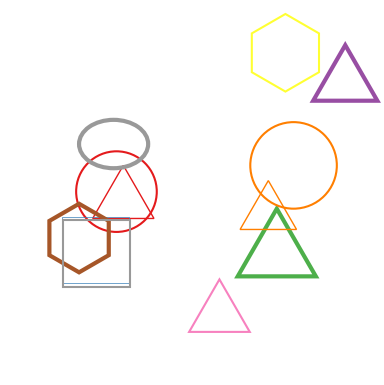[{"shape": "triangle", "thickness": 1, "radius": 0.46, "center": [0.32, 0.479]}, {"shape": "circle", "thickness": 1.5, "radius": 0.52, "center": [0.302, 0.502]}, {"shape": "square", "thickness": 0.5, "radius": 0.43, "center": [0.249, 0.351]}, {"shape": "triangle", "thickness": 3, "radius": 0.59, "center": [0.719, 0.341]}, {"shape": "triangle", "thickness": 3, "radius": 0.48, "center": [0.897, 0.787]}, {"shape": "triangle", "thickness": 1, "radius": 0.42, "center": [0.697, 0.446]}, {"shape": "circle", "thickness": 1.5, "radius": 0.56, "center": [0.762, 0.57]}, {"shape": "hexagon", "thickness": 1.5, "radius": 0.5, "center": [0.741, 0.863]}, {"shape": "hexagon", "thickness": 3, "radius": 0.45, "center": [0.205, 0.382]}, {"shape": "triangle", "thickness": 1.5, "radius": 0.45, "center": [0.57, 0.183]}, {"shape": "square", "thickness": 1.5, "radius": 0.44, "center": [0.251, 0.342]}, {"shape": "oval", "thickness": 3, "radius": 0.45, "center": [0.295, 0.626]}]